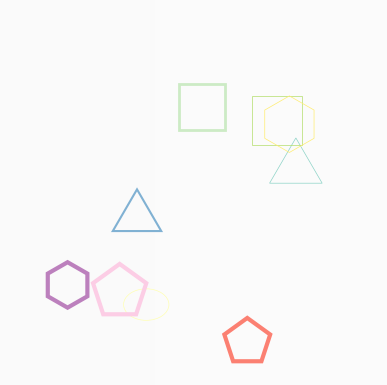[{"shape": "triangle", "thickness": 0.5, "radius": 0.39, "center": [0.764, 0.563]}, {"shape": "oval", "thickness": 0.5, "radius": 0.29, "center": [0.377, 0.209]}, {"shape": "pentagon", "thickness": 3, "radius": 0.31, "center": [0.638, 0.112]}, {"shape": "triangle", "thickness": 1.5, "radius": 0.36, "center": [0.354, 0.436]}, {"shape": "square", "thickness": 0.5, "radius": 0.32, "center": [0.715, 0.687]}, {"shape": "pentagon", "thickness": 3, "radius": 0.36, "center": [0.309, 0.242]}, {"shape": "hexagon", "thickness": 3, "radius": 0.3, "center": [0.174, 0.26]}, {"shape": "square", "thickness": 2, "radius": 0.3, "center": [0.522, 0.723]}, {"shape": "hexagon", "thickness": 0.5, "radius": 0.37, "center": [0.747, 0.677]}]